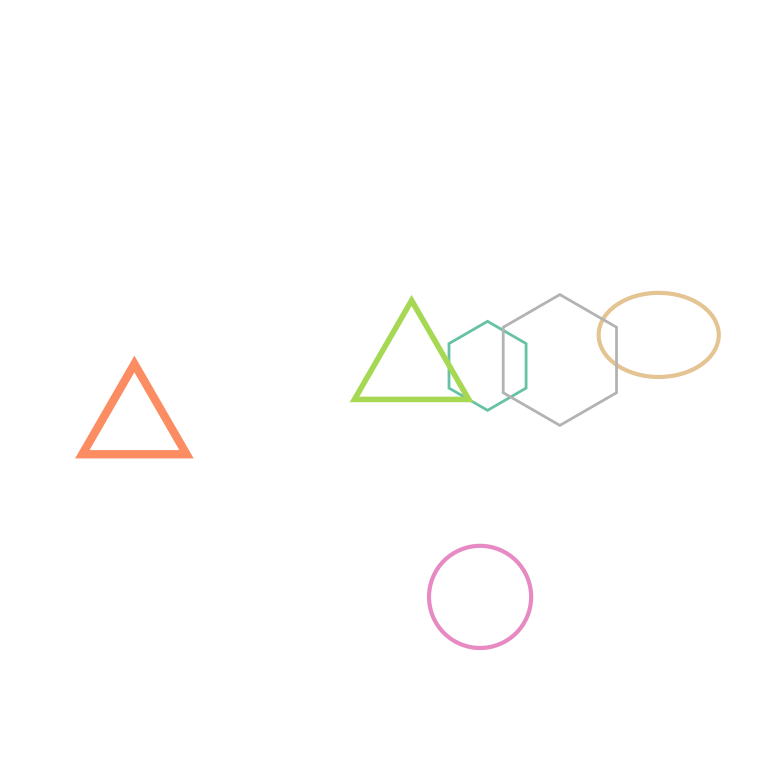[{"shape": "hexagon", "thickness": 1, "radius": 0.29, "center": [0.633, 0.525]}, {"shape": "triangle", "thickness": 3, "radius": 0.39, "center": [0.175, 0.449]}, {"shape": "circle", "thickness": 1.5, "radius": 0.33, "center": [0.623, 0.225]}, {"shape": "triangle", "thickness": 2, "radius": 0.43, "center": [0.535, 0.524]}, {"shape": "oval", "thickness": 1.5, "radius": 0.39, "center": [0.855, 0.565]}, {"shape": "hexagon", "thickness": 1, "radius": 0.42, "center": [0.727, 0.532]}]